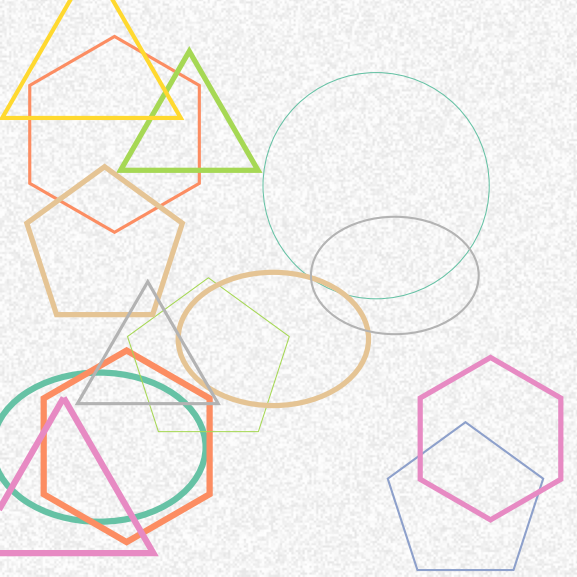[{"shape": "oval", "thickness": 3, "radius": 0.92, "center": [0.172, 0.225]}, {"shape": "circle", "thickness": 0.5, "radius": 0.98, "center": [0.651, 0.678]}, {"shape": "hexagon", "thickness": 3, "radius": 0.83, "center": [0.219, 0.226]}, {"shape": "hexagon", "thickness": 1.5, "radius": 0.85, "center": [0.198, 0.766]}, {"shape": "pentagon", "thickness": 1, "radius": 0.71, "center": [0.806, 0.127]}, {"shape": "triangle", "thickness": 3, "radius": 0.9, "center": [0.11, 0.131]}, {"shape": "hexagon", "thickness": 2.5, "radius": 0.7, "center": [0.849, 0.24]}, {"shape": "pentagon", "thickness": 0.5, "radius": 0.74, "center": [0.361, 0.371]}, {"shape": "triangle", "thickness": 2.5, "radius": 0.69, "center": [0.328, 0.773]}, {"shape": "triangle", "thickness": 2, "radius": 0.89, "center": [0.158, 0.884]}, {"shape": "oval", "thickness": 2.5, "radius": 0.82, "center": [0.473, 0.412]}, {"shape": "pentagon", "thickness": 2.5, "radius": 0.71, "center": [0.181, 0.569]}, {"shape": "oval", "thickness": 1, "radius": 0.73, "center": [0.684, 0.522]}, {"shape": "triangle", "thickness": 1.5, "radius": 0.7, "center": [0.256, 0.371]}]